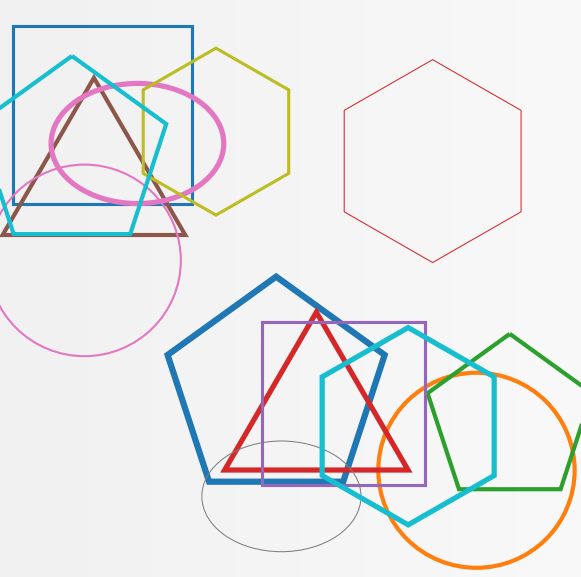[{"shape": "pentagon", "thickness": 3, "radius": 0.98, "center": [0.475, 0.324]}, {"shape": "square", "thickness": 1.5, "radius": 0.77, "center": [0.177, 0.8]}, {"shape": "circle", "thickness": 2, "radius": 0.84, "center": [0.82, 0.185]}, {"shape": "pentagon", "thickness": 2, "radius": 0.74, "center": [0.877, 0.272]}, {"shape": "triangle", "thickness": 2.5, "radius": 0.91, "center": [0.544, 0.276]}, {"shape": "hexagon", "thickness": 0.5, "radius": 0.88, "center": [0.744, 0.72]}, {"shape": "square", "thickness": 1.5, "radius": 0.7, "center": [0.591, 0.3]}, {"shape": "triangle", "thickness": 2, "radius": 0.91, "center": [0.162, 0.683]}, {"shape": "circle", "thickness": 1, "radius": 0.83, "center": [0.145, 0.548]}, {"shape": "oval", "thickness": 2.5, "radius": 0.74, "center": [0.236, 0.751]}, {"shape": "oval", "thickness": 0.5, "radius": 0.68, "center": [0.484, 0.14]}, {"shape": "hexagon", "thickness": 1.5, "radius": 0.72, "center": [0.372, 0.771]}, {"shape": "pentagon", "thickness": 2, "radius": 0.85, "center": [0.124, 0.732]}, {"shape": "hexagon", "thickness": 2.5, "radius": 0.85, "center": [0.702, 0.261]}]